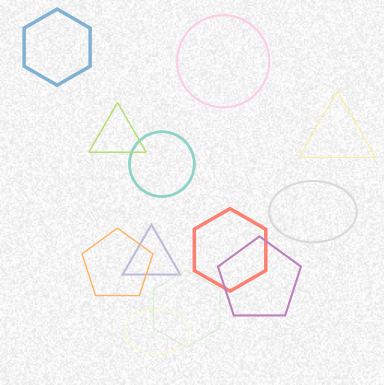[{"shape": "circle", "thickness": 2, "radius": 0.42, "center": [0.42, 0.574]}, {"shape": "oval", "thickness": 0.5, "radius": 0.42, "center": [0.407, 0.138]}, {"shape": "triangle", "thickness": 1.5, "radius": 0.43, "center": [0.393, 0.33]}, {"shape": "hexagon", "thickness": 2.5, "radius": 0.54, "center": [0.598, 0.351]}, {"shape": "hexagon", "thickness": 2.5, "radius": 0.49, "center": [0.148, 0.877]}, {"shape": "pentagon", "thickness": 1, "radius": 0.48, "center": [0.305, 0.311]}, {"shape": "triangle", "thickness": 1, "radius": 0.43, "center": [0.305, 0.648]}, {"shape": "circle", "thickness": 1.5, "radius": 0.6, "center": [0.58, 0.841]}, {"shape": "oval", "thickness": 1.5, "radius": 0.57, "center": [0.813, 0.45]}, {"shape": "pentagon", "thickness": 1.5, "radius": 0.57, "center": [0.674, 0.272]}, {"shape": "hexagon", "thickness": 0.5, "radius": 0.5, "center": [0.485, 0.198]}, {"shape": "triangle", "thickness": 0.5, "radius": 0.58, "center": [0.876, 0.649]}]